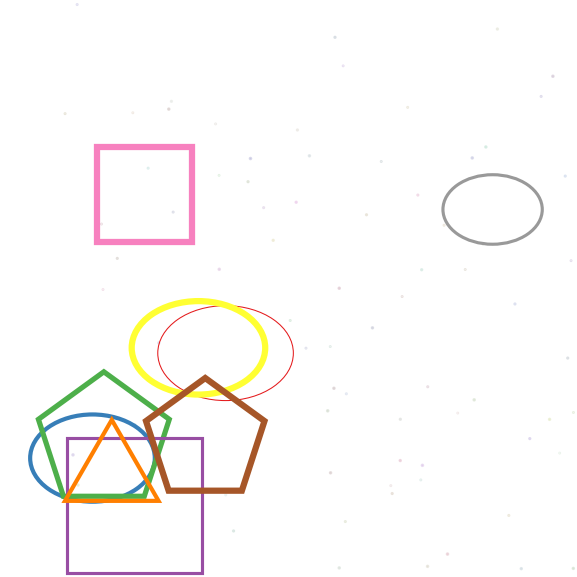[{"shape": "oval", "thickness": 0.5, "radius": 0.59, "center": [0.391, 0.388]}, {"shape": "oval", "thickness": 2, "radius": 0.54, "center": [0.16, 0.206]}, {"shape": "pentagon", "thickness": 2.5, "radius": 0.6, "center": [0.18, 0.236]}, {"shape": "square", "thickness": 1.5, "radius": 0.59, "center": [0.233, 0.124]}, {"shape": "triangle", "thickness": 2, "radius": 0.47, "center": [0.194, 0.179]}, {"shape": "oval", "thickness": 3, "radius": 0.58, "center": [0.344, 0.397]}, {"shape": "pentagon", "thickness": 3, "radius": 0.54, "center": [0.355, 0.237]}, {"shape": "square", "thickness": 3, "radius": 0.41, "center": [0.25, 0.662]}, {"shape": "oval", "thickness": 1.5, "radius": 0.43, "center": [0.853, 0.636]}]